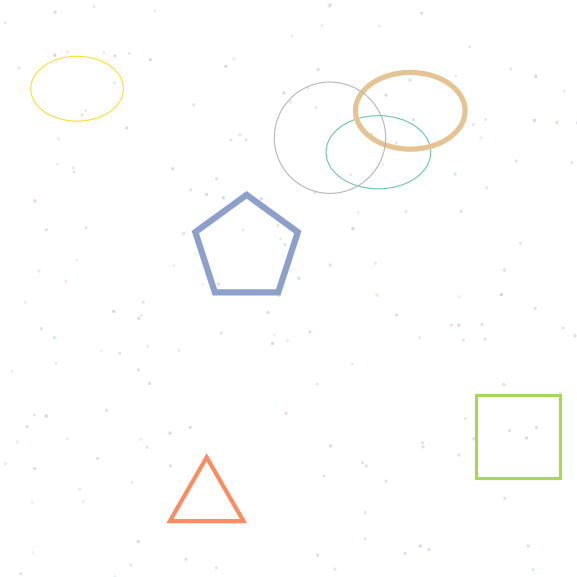[{"shape": "oval", "thickness": 0.5, "radius": 0.45, "center": [0.655, 0.736]}, {"shape": "triangle", "thickness": 2, "radius": 0.37, "center": [0.358, 0.134]}, {"shape": "pentagon", "thickness": 3, "radius": 0.47, "center": [0.427, 0.568]}, {"shape": "square", "thickness": 1.5, "radius": 0.36, "center": [0.897, 0.243]}, {"shape": "oval", "thickness": 0.5, "radius": 0.4, "center": [0.133, 0.846]}, {"shape": "oval", "thickness": 2.5, "radius": 0.47, "center": [0.71, 0.807]}, {"shape": "circle", "thickness": 0.5, "radius": 0.48, "center": [0.571, 0.761]}]